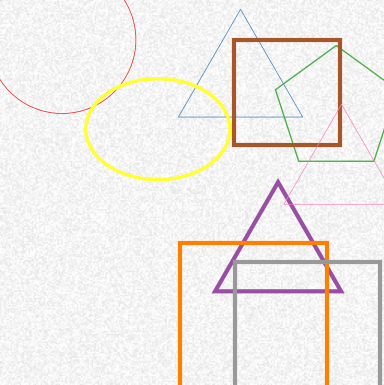[{"shape": "circle", "thickness": 0.5, "radius": 0.96, "center": [0.161, 0.897]}, {"shape": "triangle", "thickness": 0.5, "radius": 0.93, "center": [0.625, 0.789]}, {"shape": "pentagon", "thickness": 1, "radius": 0.83, "center": [0.873, 0.716]}, {"shape": "triangle", "thickness": 3, "radius": 0.94, "center": [0.722, 0.338]}, {"shape": "square", "thickness": 3, "radius": 0.96, "center": [0.659, 0.177]}, {"shape": "oval", "thickness": 2.5, "radius": 0.94, "center": [0.41, 0.664]}, {"shape": "square", "thickness": 3, "radius": 0.69, "center": [0.746, 0.759]}, {"shape": "triangle", "thickness": 0.5, "radius": 0.87, "center": [0.887, 0.556]}, {"shape": "square", "thickness": 3, "radius": 0.94, "center": [0.799, 0.132]}]